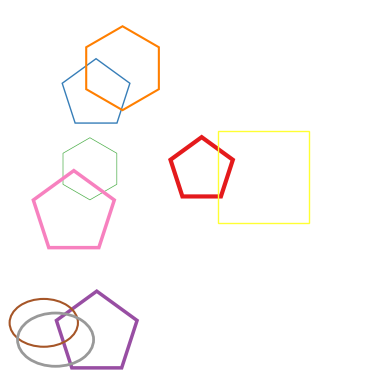[{"shape": "pentagon", "thickness": 3, "radius": 0.43, "center": [0.524, 0.559]}, {"shape": "pentagon", "thickness": 1, "radius": 0.46, "center": [0.249, 0.755]}, {"shape": "hexagon", "thickness": 0.5, "radius": 0.4, "center": [0.234, 0.562]}, {"shape": "pentagon", "thickness": 2.5, "radius": 0.55, "center": [0.251, 0.134]}, {"shape": "hexagon", "thickness": 1.5, "radius": 0.54, "center": [0.318, 0.823]}, {"shape": "square", "thickness": 1, "radius": 0.59, "center": [0.685, 0.54]}, {"shape": "oval", "thickness": 1.5, "radius": 0.44, "center": [0.114, 0.161]}, {"shape": "pentagon", "thickness": 2.5, "radius": 0.55, "center": [0.192, 0.446]}, {"shape": "oval", "thickness": 2, "radius": 0.49, "center": [0.144, 0.118]}]